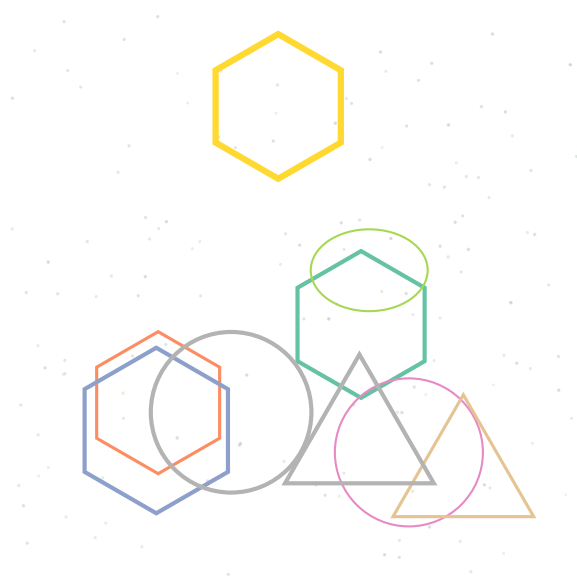[{"shape": "hexagon", "thickness": 2, "radius": 0.64, "center": [0.625, 0.437]}, {"shape": "hexagon", "thickness": 1.5, "radius": 0.61, "center": [0.274, 0.302]}, {"shape": "hexagon", "thickness": 2, "radius": 0.72, "center": [0.271, 0.254]}, {"shape": "circle", "thickness": 1, "radius": 0.64, "center": [0.708, 0.216]}, {"shape": "oval", "thickness": 1, "radius": 0.51, "center": [0.639, 0.531]}, {"shape": "hexagon", "thickness": 3, "radius": 0.63, "center": [0.482, 0.815]}, {"shape": "triangle", "thickness": 1.5, "radius": 0.7, "center": [0.802, 0.175]}, {"shape": "triangle", "thickness": 2, "radius": 0.74, "center": [0.622, 0.237]}, {"shape": "circle", "thickness": 2, "radius": 0.7, "center": [0.4, 0.285]}]